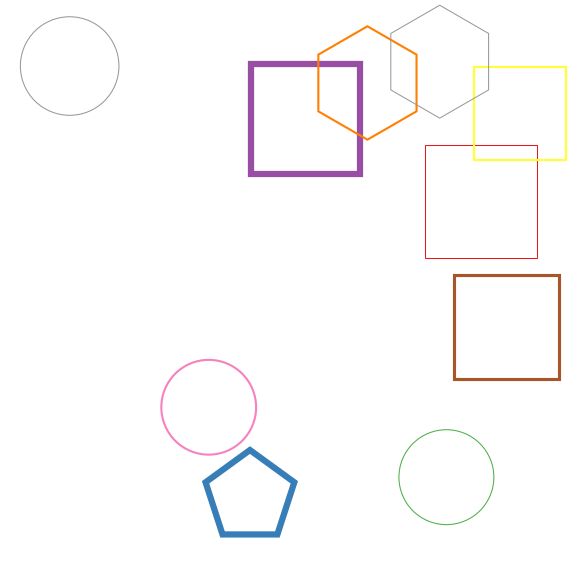[{"shape": "square", "thickness": 0.5, "radius": 0.49, "center": [0.833, 0.65]}, {"shape": "pentagon", "thickness": 3, "radius": 0.4, "center": [0.433, 0.139]}, {"shape": "circle", "thickness": 0.5, "radius": 0.41, "center": [0.773, 0.173]}, {"shape": "square", "thickness": 3, "radius": 0.47, "center": [0.528, 0.793]}, {"shape": "hexagon", "thickness": 1, "radius": 0.49, "center": [0.636, 0.855]}, {"shape": "square", "thickness": 1, "radius": 0.4, "center": [0.9, 0.803]}, {"shape": "square", "thickness": 1.5, "radius": 0.45, "center": [0.877, 0.433]}, {"shape": "circle", "thickness": 1, "radius": 0.41, "center": [0.361, 0.294]}, {"shape": "circle", "thickness": 0.5, "radius": 0.43, "center": [0.121, 0.885]}, {"shape": "hexagon", "thickness": 0.5, "radius": 0.49, "center": [0.761, 0.892]}]